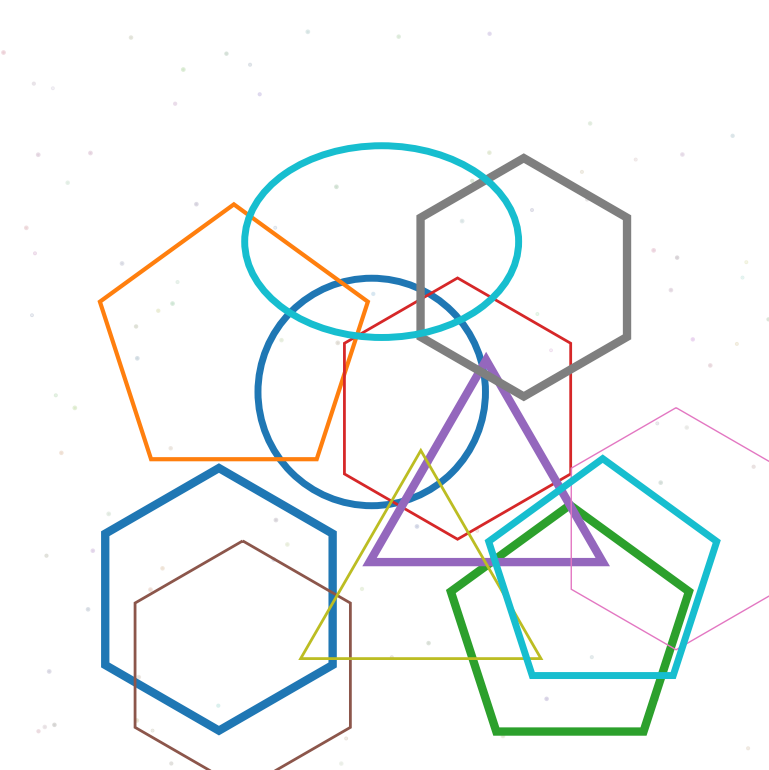[{"shape": "circle", "thickness": 2.5, "radius": 0.74, "center": [0.483, 0.491]}, {"shape": "hexagon", "thickness": 3, "radius": 0.85, "center": [0.284, 0.222]}, {"shape": "pentagon", "thickness": 1.5, "radius": 0.91, "center": [0.304, 0.552]}, {"shape": "pentagon", "thickness": 3, "radius": 0.81, "center": [0.74, 0.182]}, {"shape": "hexagon", "thickness": 1, "radius": 0.85, "center": [0.594, 0.469]}, {"shape": "triangle", "thickness": 3, "radius": 0.87, "center": [0.631, 0.357]}, {"shape": "hexagon", "thickness": 1, "radius": 0.81, "center": [0.315, 0.136]}, {"shape": "hexagon", "thickness": 0.5, "radius": 0.79, "center": [0.878, 0.313]}, {"shape": "hexagon", "thickness": 3, "radius": 0.77, "center": [0.68, 0.64]}, {"shape": "triangle", "thickness": 1, "radius": 0.9, "center": [0.547, 0.235]}, {"shape": "oval", "thickness": 2.5, "radius": 0.89, "center": [0.496, 0.686]}, {"shape": "pentagon", "thickness": 2.5, "radius": 0.78, "center": [0.783, 0.249]}]